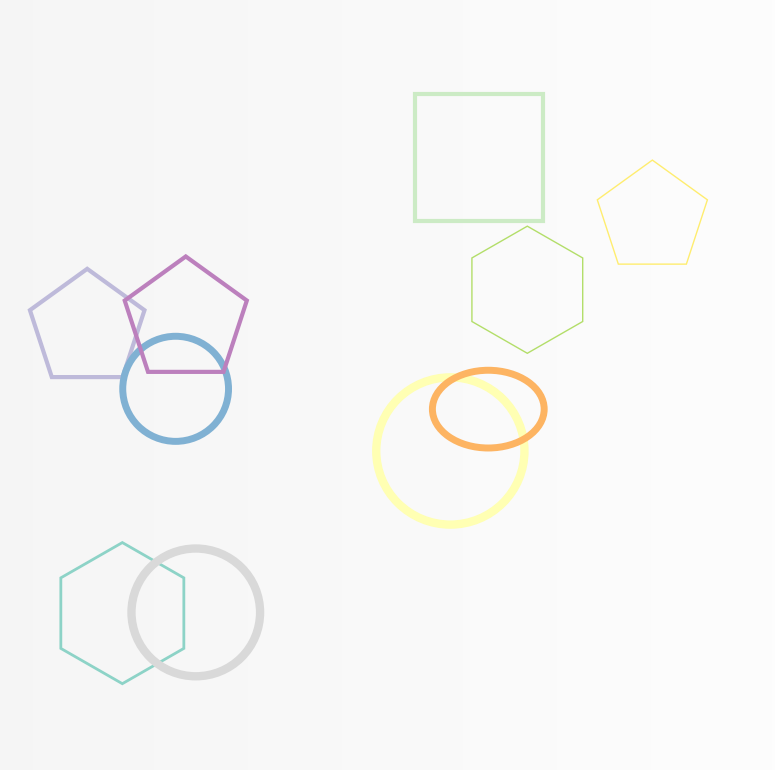[{"shape": "hexagon", "thickness": 1, "radius": 0.46, "center": [0.158, 0.204]}, {"shape": "circle", "thickness": 3, "radius": 0.48, "center": [0.581, 0.414]}, {"shape": "pentagon", "thickness": 1.5, "radius": 0.39, "center": [0.113, 0.573]}, {"shape": "circle", "thickness": 2.5, "radius": 0.34, "center": [0.227, 0.495]}, {"shape": "oval", "thickness": 2.5, "radius": 0.36, "center": [0.63, 0.469]}, {"shape": "hexagon", "thickness": 0.5, "radius": 0.41, "center": [0.68, 0.624]}, {"shape": "circle", "thickness": 3, "radius": 0.41, "center": [0.253, 0.205]}, {"shape": "pentagon", "thickness": 1.5, "radius": 0.41, "center": [0.24, 0.584]}, {"shape": "square", "thickness": 1.5, "radius": 0.41, "center": [0.618, 0.795]}, {"shape": "pentagon", "thickness": 0.5, "radius": 0.37, "center": [0.842, 0.717]}]